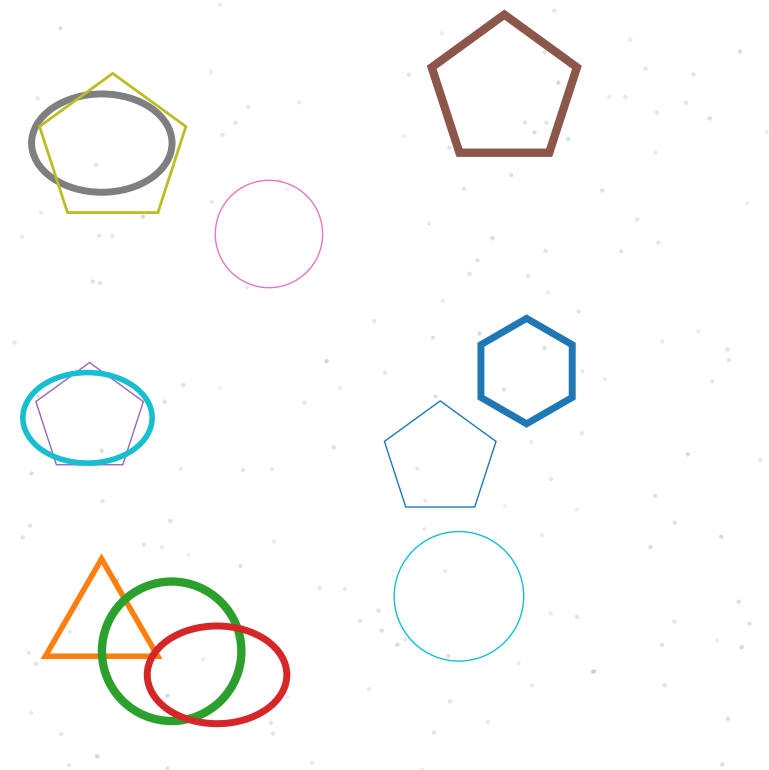[{"shape": "hexagon", "thickness": 2.5, "radius": 0.34, "center": [0.684, 0.518]}, {"shape": "pentagon", "thickness": 0.5, "radius": 0.38, "center": [0.572, 0.403]}, {"shape": "triangle", "thickness": 2, "radius": 0.42, "center": [0.132, 0.19]}, {"shape": "circle", "thickness": 3, "radius": 0.45, "center": [0.223, 0.154]}, {"shape": "oval", "thickness": 2.5, "radius": 0.45, "center": [0.282, 0.124]}, {"shape": "pentagon", "thickness": 0.5, "radius": 0.37, "center": [0.116, 0.456]}, {"shape": "pentagon", "thickness": 3, "radius": 0.5, "center": [0.655, 0.882]}, {"shape": "circle", "thickness": 0.5, "radius": 0.35, "center": [0.349, 0.696]}, {"shape": "oval", "thickness": 2.5, "radius": 0.46, "center": [0.132, 0.814]}, {"shape": "pentagon", "thickness": 1, "radius": 0.5, "center": [0.146, 0.805]}, {"shape": "oval", "thickness": 2, "radius": 0.42, "center": [0.114, 0.457]}, {"shape": "circle", "thickness": 0.5, "radius": 0.42, "center": [0.596, 0.226]}]